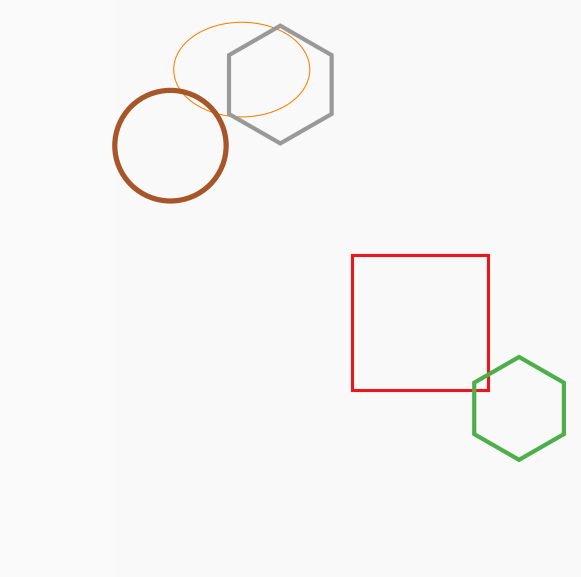[{"shape": "square", "thickness": 1.5, "radius": 0.58, "center": [0.722, 0.441]}, {"shape": "hexagon", "thickness": 2, "radius": 0.45, "center": [0.893, 0.292]}, {"shape": "oval", "thickness": 0.5, "radius": 0.59, "center": [0.416, 0.879]}, {"shape": "circle", "thickness": 2.5, "radius": 0.48, "center": [0.293, 0.747]}, {"shape": "hexagon", "thickness": 2, "radius": 0.51, "center": [0.482, 0.853]}]